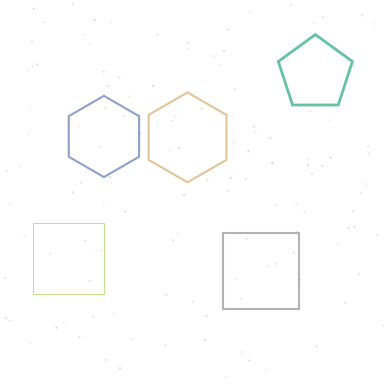[{"shape": "pentagon", "thickness": 2, "radius": 0.51, "center": [0.819, 0.809]}, {"shape": "hexagon", "thickness": 1.5, "radius": 0.53, "center": [0.27, 0.646]}, {"shape": "square", "thickness": 0.5, "radius": 0.46, "center": [0.178, 0.329]}, {"shape": "hexagon", "thickness": 1.5, "radius": 0.58, "center": [0.487, 0.643]}, {"shape": "square", "thickness": 1.5, "radius": 0.49, "center": [0.678, 0.296]}]